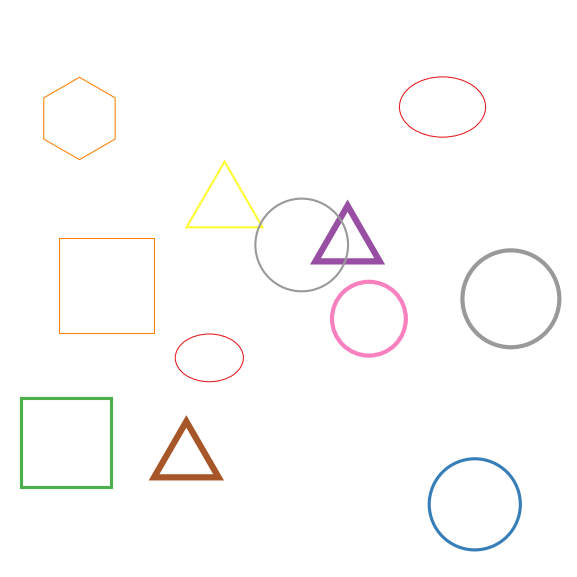[{"shape": "oval", "thickness": 0.5, "radius": 0.37, "center": [0.766, 0.814]}, {"shape": "oval", "thickness": 0.5, "radius": 0.3, "center": [0.362, 0.379]}, {"shape": "circle", "thickness": 1.5, "radius": 0.39, "center": [0.822, 0.126]}, {"shape": "square", "thickness": 1.5, "radius": 0.39, "center": [0.114, 0.233]}, {"shape": "triangle", "thickness": 3, "radius": 0.32, "center": [0.602, 0.579]}, {"shape": "hexagon", "thickness": 0.5, "radius": 0.36, "center": [0.138, 0.794]}, {"shape": "square", "thickness": 0.5, "radius": 0.41, "center": [0.184, 0.505]}, {"shape": "triangle", "thickness": 1, "radius": 0.38, "center": [0.389, 0.644]}, {"shape": "triangle", "thickness": 3, "radius": 0.32, "center": [0.323, 0.205]}, {"shape": "circle", "thickness": 2, "radius": 0.32, "center": [0.639, 0.447]}, {"shape": "circle", "thickness": 1, "radius": 0.4, "center": [0.522, 0.575]}, {"shape": "circle", "thickness": 2, "radius": 0.42, "center": [0.885, 0.482]}]